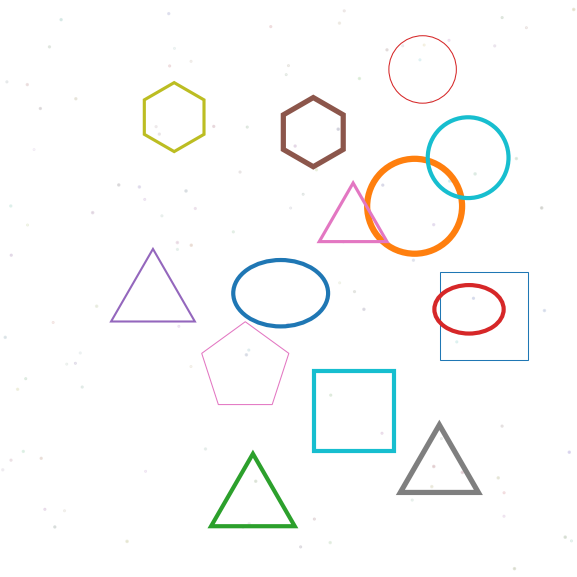[{"shape": "oval", "thickness": 2, "radius": 0.41, "center": [0.486, 0.491]}, {"shape": "square", "thickness": 0.5, "radius": 0.38, "center": [0.838, 0.452]}, {"shape": "circle", "thickness": 3, "radius": 0.41, "center": [0.718, 0.642]}, {"shape": "triangle", "thickness": 2, "radius": 0.42, "center": [0.438, 0.13]}, {"shape": "circle", "thickness": 0.5, "radius": 0.29, "center": [0.732, 0.879]}, {"shape": "oval", "thickness": 2, "radius": 0.3, "center": [0.812, 0.464]}, {"shape": "triangle", "thickness": 1, "radius": 0.42, "center": [0.265, 0.484]}, {"shape": "hexagon", "thickness": 2.5, "radius": 0.3, "center": [0.542, 0.77]}, {"shape": "pentagon", "thickness": 0.5, "radius": 0.4, "center": [0.425, 0.363]}, {"shape": "triangle", "thickness": 1.5, "radius": 0.34, "center": [0.611, 0.615]}, {"shape": "triangle", "thickness": 2.5, "radius": 0.39, "center": [0.761, 0.185]}, {"shape": "hexagon", "thickness": 1.5, "radius": 0.3, "center": [0.302, 0.796]}, {"shape": "circle", "thickness": 2, "radius": 0.35, "center": [0.811, 0.726]}, {"shape": "square", "thickness": 2, "radius": 0.35, "center": [0.613, 0.288]}]